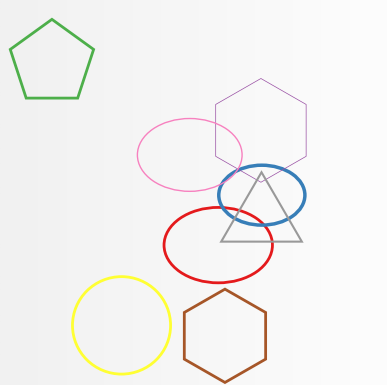[{"shape": "oval", "thickness": 2, "radius": 0.7, "center": [0.563, 0.363]}, {"shape": "oval", "thickness": 2.5, "radius": 0.56, "center": [0.676, 0.493]}, {"shape": "pentagon", "thickness": 2, "radius": 0.57, "center": [0.134, 0.837]}, {"shape": "hexagon", "thickness": 0.5, "radius": 0.67, "center": [0.673, 0.661]}, {"shape": "circle", "thickness": 2, "radius": 0.63, "center": [0.314, 0.155]}, {"shape": "hexagon", "thickness": 2, "radius": 0.61, "center": [0.581, 0.128]}, {"shape": "oval", "thickness": 1, "radius": 0.68, "center": [0.49, 0.598]}, {"shape": "triangle", "thickness": 1.5, "radius": 0.6, "center": [0.675, 0.432]}]